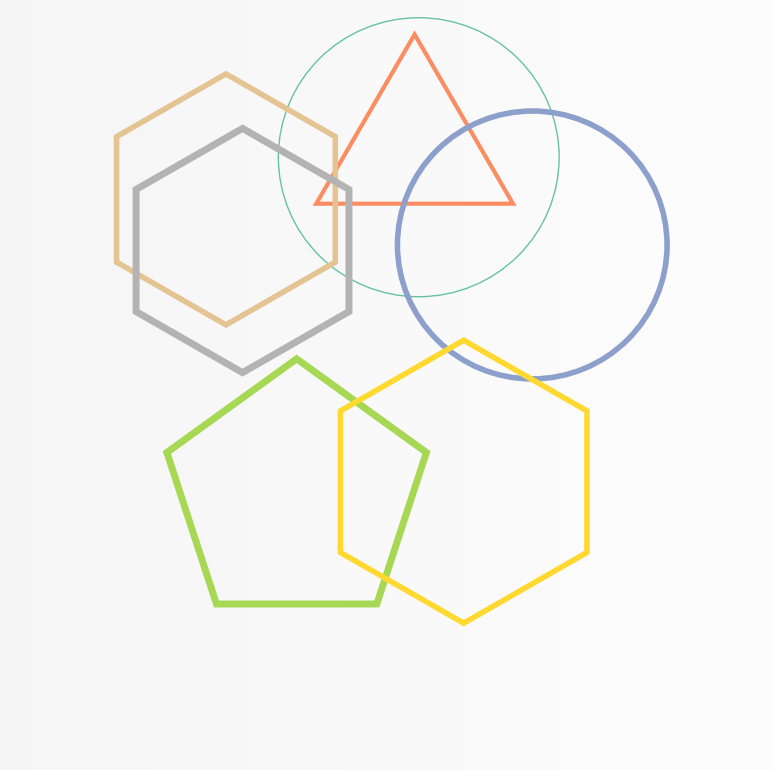[{"shape": "circle", "thickness": 0.5, "radius": 0.91, "center": [0.54, 0.796]}, {"shape": "triangle", "thickness": 1.5, "radius": 0.73, "center": [0.535, 0.809]}, {"shape": "circle", "thickness": 2, "radius": 0.87, "center": [0.687, 0.682]}, {"shape": "pentagon", "thickness": 2.5, "radius": 0.88, "center": [0.383, 0.358]}, {"shape": "hexagon", "thickness": 2, "radius": 0.92, "center": [0.598, 0.374]}, {"shape": "hexagon", "thickness": 2, "radius": 0.81, "center": [0.292, 0.741]}, {"shape": "hexagon", "thickness": 2.5, "radius": 0.79, "center": [0.313, 0.675]}]